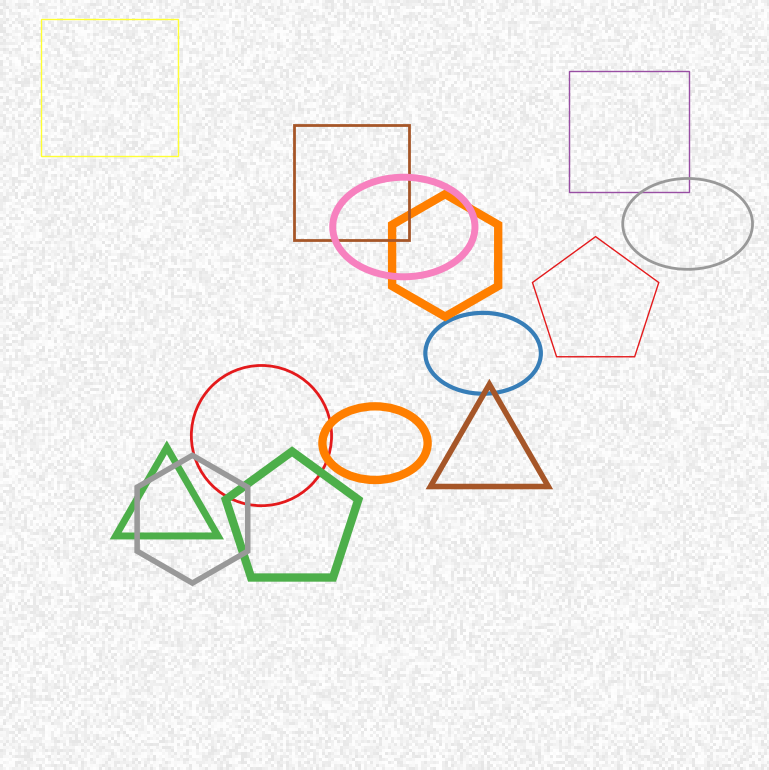[{"shape": "pentagon", "thickness": 0.5, "radius": 0.43, "center": [0.774, 0.606]}, {"shape": "circle", "thickness": 1, "radius": 0.46, "center": [0.34, 0.434]}, {"shape": "oval", "thickness": 1.5, "radius": 0.38, "center": [0.627, 0.541]}, {"shape": "pentagon", "thickness": 3, "radius": 0.45, "center": [0.379, 0.323]}, {"shape": "triangle", "thickness": 2.5, "radius": 0.38, "center": [0.217, 0.342]}, {"shape": "square", "thickness": 0.5, "radius": 0.39, "center": [0.817, 0.829]}, {"shape": "oval", "thickness": 3, "radius": 0.34, "center": [0.487, 0.424]}, {"shape": "hexagon", "thickness": 3, "radius": 0.4, "center": [0.578, 0.668]}, {"shape": "square", "thickness": 0.5, "radius": 0.44, "center": [0.142, 0.886]}, {"shape": "triangle", "thickness": 2, "radius": 0.44, "center": [0.636, 0.412]}, {"shape": "square", "thickness": 1, "radius": 0.37, "center": [0.456, 0.763]}, {"shape": "oval", "thickness": 2.5, "radius": 0.46, "center": [0.524, 0.705]}, {"shape": "hexagon", "thickness": 2, "radius": 0.41, "center": [0.25, 0.326]}, {"shape": "oval", "thickness": 1, "radius": 0.42, "center": [0.893, 0.709]}]